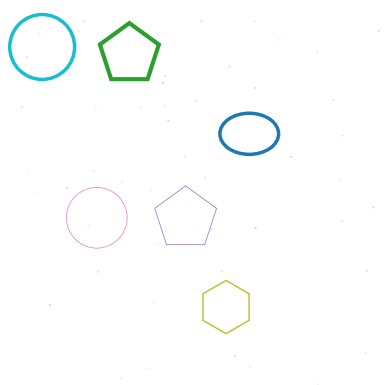[{"shape": "oval", "thickness": 2.5, "radius": 0.38, "center": [0.647, 0.652]}, {"shape": "pentagon", "thickness": 3, "radius": 0.4, "center": [0.336, 0.859]}, {"shape": "pentagon", "thickness": 0.5, "radius": 0.42, "center": [0.482, 0.433]}, {"shape": "circle", "thickness": 0.5, "radius": 0.39, "center": [0.251, 0.434]}, {"shape": "hexagon", "thickness": 1, "radius": 0.35, "center": [0.587, 0.202]}, {"shape": "circle", "thickness": 2.5, "radius": 0.42, "center": [0.11, 0.878]}]